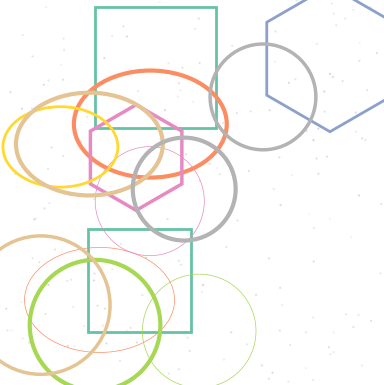[{"shape": "square", "thickness": 2, "radius": 0.67, "center": [0.363, 0.271]}, {"shape": "square", "thickness": 2, "radius": 0.79, "center": [0.404, 0.825]}, {"shape": "oval", "thickness": 3, "radius": 0.99, "center": [0.39, 0.678]}, {"shape": "oval", "thickness": 0.5, "radius": 0.97, "center": [0.259, 0.221]}, {"shape": "hexagon", "thickness": 2, "radius": 0.95, "center": [0.857, 0.847]}, {"shape": "hexagon", "thickness": 2.5, "radius": 0.69, "center": [0.354, 0.591]}, {"shape": "circle", "thickness": 0.5, "radius": 0.71, "center": [0.389, 0.478]}, {"shape": "circle", "thickness": 3, "radius": 0.85, "center": [0.247, 0.155]}, {"shape": "circle", "thickness": 0.5, "radius": 0.74, "center": [0.517, 0.14]}, {"shape": "oval", "thickness": 2, "radius": 0.75, "center": [0.157, 0.618]}, {"shape": "oval", "thickness": 3, "radius": 0.95, "center": [0.232, 0.626]}, {"shape": "circle", "thickness": 2.5, "radius": 0.9, "center": [0.106, 0.208]}, {"shape": "circle", "thickness": 2.5, "radius": 0.69, "center": [0.683, 0.748]}, {"shape": "circle", "thickness": 3, "radius": 0.67, "center": [0.478, 0.509]}]